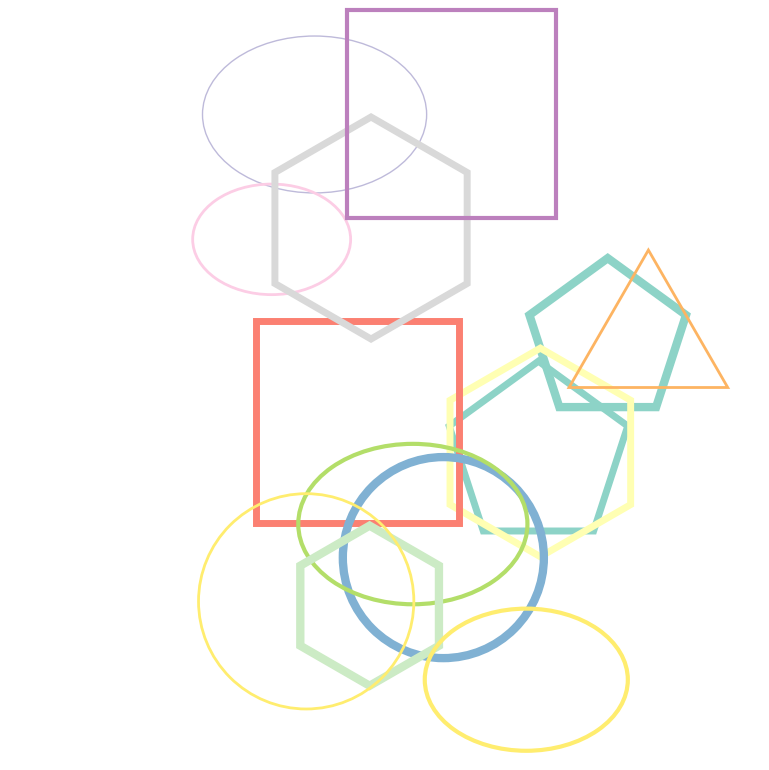[{"shape": "pentagon", "thickness": 3, "radius": 0.53, "center": [0.789, 0.558]}, {"shape": "pentagon", "thickness": 2.5, "radius": 0.61, "center": [0.699, 0.409]}, {"shape": "hexagon", "thickness": 2.5, "radius": 0.68, "center": [0.702, 0.412]}, {"shape": "oval", "thickness": 0.5, "radius": 0.73, "center": [0.409, 0.851]}, {"shape": "square", "thickness": 2.5, "radius": 0.66, "center": [0.464, 0.452]}, {"shape": "circle", "thickness": 3, "radius": 0.65, "center": [0.576, 0.276]}, {"shape": "triangle", "thickness": 1, "radius": 0.59, "center": [0.842, 0.556]}, {"shape": "oval", "thickness": 1.5, "radius": 0.74, "center": [0.536, 0.319]}, {"shape": "oval", "thickness": 1, "radius": 0.51, "center": [0.353, 0.689]}, {"shape": "hexagon", "thickness": 2.5, "radius": 0.72, "center": [0.482, 0.704]}, {"shape": "square", "thickness": 1.5, "radius": 0.68, "center": [0.586, 0.852]}, {"shape": "hexagon", "thickness": 3, "radius": 0.52, "center": [0.48, 0.213]}, {"shape": "circle", "thickness": 1, "radius": 0.7, "center": [0.398, 0.219]}, {"shape": "oval", "thickness": 1.5, "radius": 0.66, "center": [0.683, 0.117]}]